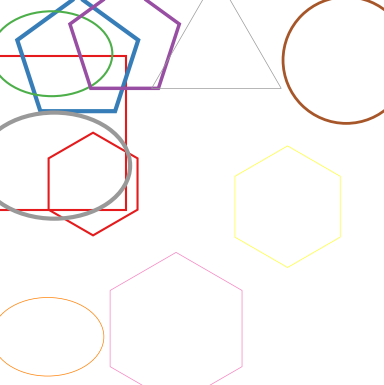[{"shape": "hexagon", "thickness": 1.5, "radius": 0.67, "center": [0.242, 0.522]}, {"shape": "square", "thickness": 1.5, "radius": 1.0, "center": [0.128, 0.654]}, {"shape": "pentagon", "thickness": 3, "radius": 0.83, "center": [0.202, 0.845]}, {"shape": "oval", "thickness": 1.5, "radius": 0.79, "center": [0.134, 0.86]}, {"shape": "pentagon", "thickness": 2.5, "radius": 0.75, "center": [0.324, 0.891]}, {"shape": "oval", "thickness": 0.5, "radius": 0.73, "center": [0.124, 0.125]}, {"shape": "hexagon", "thickness": 0.5, "radius": 0.79, "center": [0.747, 0.463]}, {"shape": "circle", "thickness": 2, "radius": 0.82, "center": [0.899, 0.844]}, {"shape": "hexagon", "thickness": 0.5, "radius": 0.99, "center": [0.457, 0.147]}, {"shape": "triangle", "thickness": 0.5, "radius": 0.97, "center": [0.562, 0.868]}, {"shape": "oval", "thickness": 3, "radius": 0.98, "center": [0.141, 0.57]}]